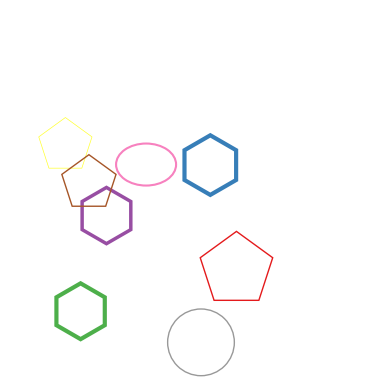[{"shape": "pentagon", "thickness": 1, "radius": 0.49, "center": [0.614, 0.3]}, {"shape": "hexagon", "thickness": 3, "radius": 0.39, "center": [0.546, 0.571]}, {"shape": "hexagon", "thickness": 3, "radius": 0.36, "center": [0.209, 0.192]}, {"shape": "hexagon", "thickness": 2.5, "radius": 0.36, "center": [0.277, 0.44]}, {"shape": "pentagon", "thickness": 0.5, "radius": 0.36, "center": [0.17, 0.622]}, {"shape": "pentagon", "thickness": 1, "radius": 0.37, "center": [0.231, 0.524]}, {"shape": "oval", "thickness": 1.5, "radius": 0.39, "center": [0.379, 0.573]}, {"shape": "circle", "thickness": 1, "radius": 0.43, "center": [0.522, 0.111]}]